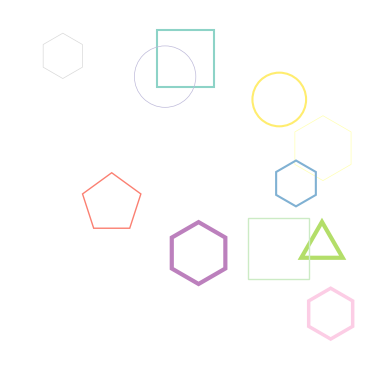[{"shape": "square", "thickness": 1.5, "radius": 0.37, "center": [0.481, 0.849]}, {"shape": "hexagon", "thickness": 0.5, "radius": 0.42, "center": [0.839, 0.615]}, {"shape": "circle", "thickness": 0.5, "radius": 0.4, "center": [0.429, 0.801]}, {"shape": "pentagon", "thickness": 1, "radius": 0.4, "center": [0.29, 0.472]}, {"shape": "hexagon", "thickness": 1.5, "radius": 0.3, "center": [0.769, 0.524]}, {"shape": "triangle", "thickness": 3, "radius": 0.31, "center": [0.836, 0.362]}, {"shape": "hexagon", "thickness": 2.5, "radius": 0.33, "center": [0.859, 0.185]}, {"shape": "hexagon", "thickness": 0.5, "radius": 0.29, "center": [0.163, 0.855]}, {"shape": "hexagon", "thickness": 3, "radius": 0.4, "center": [0.516, 0.343]}, {"shape": "square", "thickness": 1, "radius": 0.4, "center": [0.723, 0.355]}, {"shape": "circle", "thickness": 1.5, "radius": 0.35, "center": [0.725, 0.742]}]